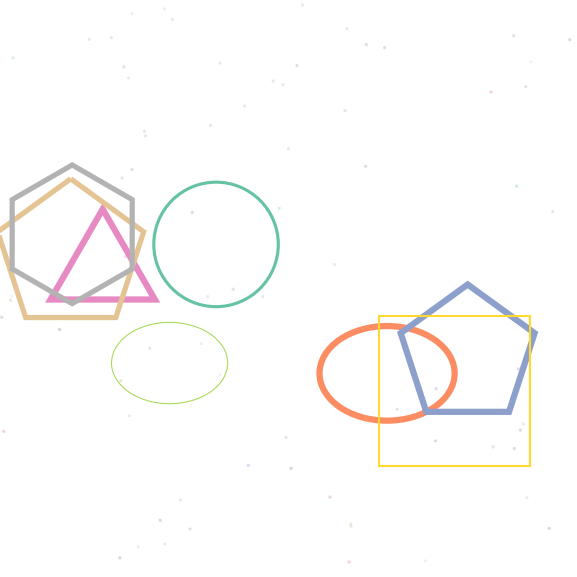[{"shape": "circle", "thickness": 1.5, "radius": 0.54, "center": [0.374, 0.576]}, {"shape": "oval", "thickness": 3, "radius": 0.59, "center": [0.67, 0.353]}, {"shape": "pentagon", "thickness": 3, "radius": 0.61, "center": [0.81, 0.385]}, {"shape": "triangle", "thickness": 3, "radius": 0.52, "center": [0.178, 0.533]}, {"shape": "oval", "thickness": 0.5, "radius": 0.5, "center": [0.294, 0.371]}, {"shape": "square", "thickness": 1, "radius": 0.65, "center": [0.787, 0.322]}, {"shape": "pentagon", "thickness": 2.5, "radius": 0.66, "center": [0.122, 0.557]}, {"shape": "hexagon", "thickness": 2.5, "radius": 0.6, "center": [0.125, 0.593]}]